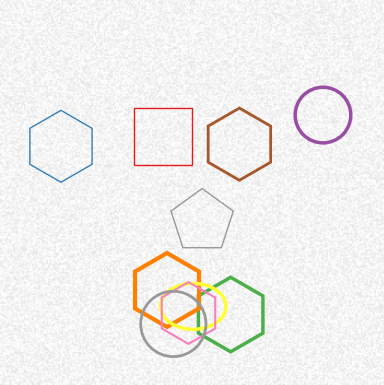[{"shape": "square", "thickness": 1, "radius": 0.38, "center": [0.424, 0.646]}, {"shape": "hexagon", "thickness": 1, "radius": 0.47, "center": [0.158, 0.62]}, {"shape": "hexagon", "thickness": 2.5, "radius": 0.48, "center": [0.599, 0.183]}, {"shape": "circle", "thickness": 2.5, "radius": 0.36, "center": [0.839, 0.701]}, {"shape": "hexagon", "thickness": 3, "radius": 0.48, "center": [0.434, 0.247]}, {"shape": "oval", "thickness": 2.5, "radius": 0.43, "center": [0.502, 0.204]}, {"shape": "hexagon", "thickness": 2, "radius": 0.47, "center": [0.622, 0.626]}, {"shape": "hexagon", "thickness": 1.5, "radius": 0.4, "center": [0.49, 0.187]}, {"shape": "circle", "thickness": 2, "radius": 0.42, "center": [0.45, 0.159]}, {"shape": "pentagon", "thickness": 1, "radius": 0.43, "center": [0.525, 0.425]}]